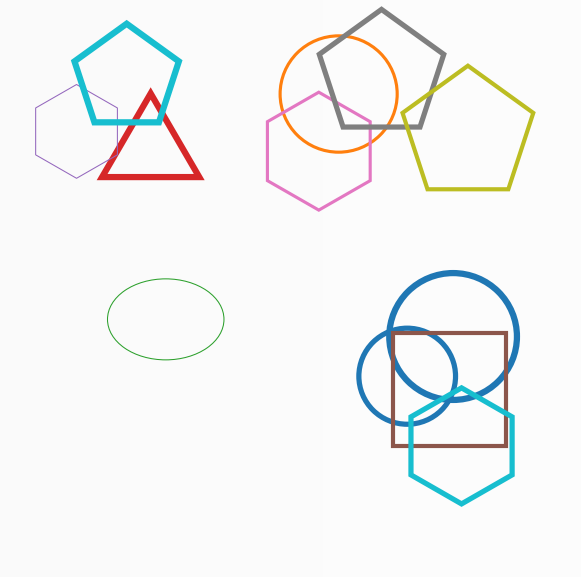[{"shape": "circle", "thickness": 2.5, "radius": 0.42, "center": [0.701, 0.348]}, {"shape": "circle", "thickness": 3, "radius": 0.55, "center": [0.78, 0.416]}, {"shape": "circle", "thickness": 1.5, "radius": 0.5, "center": [0.583, 0.836]}, {"shape": "oval", "thickness": 0.5, "radius": 0.5, "center": [0.285, 0.446]}, {"shape": "triangle", "thickness": 3, "radius": 0.48, "center": [0.259, 0.741]}, {"shape": "hexagon", "thickness": 0.5, "radius": 0.41, "center": [0.132, 0.772]}, {"shape": "square", "thickness": 2, "radius": 0.49, "center": [0.773, 0.325]}, {"shape": "hexagon", "thickness": 1.5, "radius": 0.51, "center": [0.548, 0.737]}, {"shape": "pentagon", "thickness": 2.5, "radius": 0.56, "center": [0.656, 0.87]}, {"shape": "pentagon", "thickness": 2, "radius": 0.59, "center": [0.805, 0.767]}, {"shape": "pentagon", "thickness": 3, "radius": 0.47, "center": [0.218, 0.864]}, {"shape": "hexagon", "thickness": 2.5, "radius": 0.5, "center": [0.794, 0.227]}]